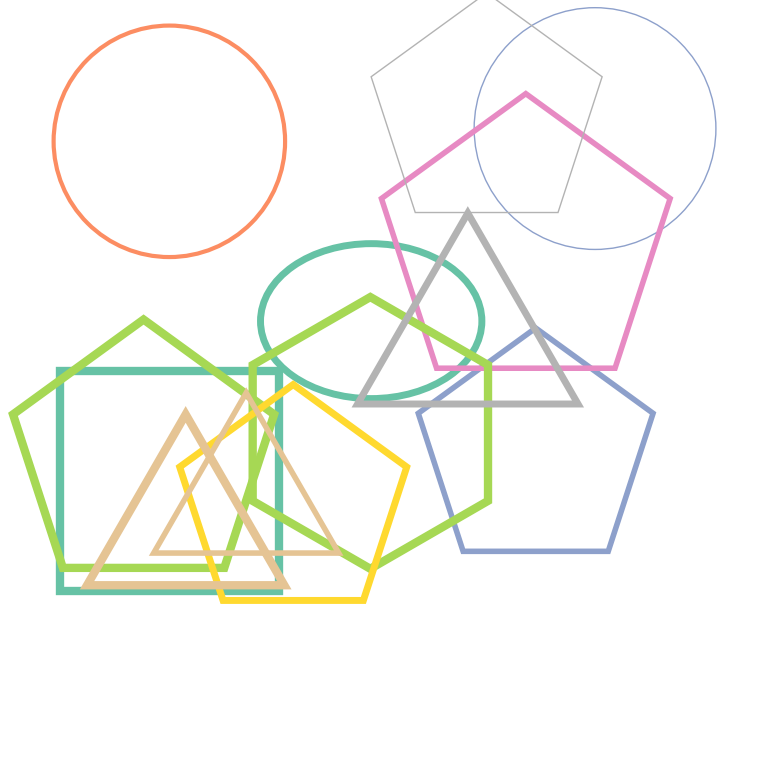[{"shape": "oval", "thickness": 2.5, "radius": 0.72, "center": [0.482, 0.583]}, {"shape": "square", "thickness": 3, "radius": 0.71, "center": [0.22, 0.375]}, {"shape": "circle", "thickness": 1.5, "radius": 0.75, "center": [0.22, 0.816]}, {"shape": "circle", "thickness": 0.5, "radius": 0.78, "center": [0.773, 0.833]}, {"shape": "pentagon", "thickness": 2, "radius": 0.8, "center": [0.696, 0.414]}, {"shape": "pentagon", "thickness": 2, "radius": 0.99, "center": [0.683, 0.681]}, {"shape": "pentagon", "thickness": 3, "radius": 0.89, "center": [0.186, 0.407]}, {"shape": "hexagon", "thickness": 3, "radius": 0.88, "center": [0.481, 0.438]}, {"shape": "pentagon", "thickness": 2.5, "radius": 0.77, "center": [0.381, 0.346]}, {"shape": "triangle", "thickness": 3, "radius": 0.74, "center": [0.241, 0.314]}, {"shape": "triangle", "thickness": 2, "radius": 0.69, "center": [0.32, 0.351]}, {"shape": "pentagon", "thickness": 0.5, "radius": 0.79, "center": [0.632, 0.852]}, {"shape": "triangle", "thickness": 2.5, "radius": 0.83, "center": [0.608, 0.558]}]